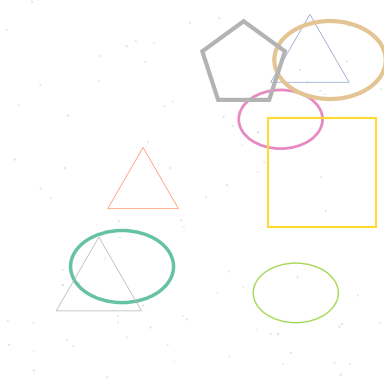[{"shape": "oval", "thickness": 2.5, "radius": 0.67, "center": [0.317, 0.308]}, {"shape": "triangle", "thickness": 0.5, "radius": 0.53, "center": [0.372, 0.511]}, {"shape": "triangle", "thickness": 0.5, "radius": 0.59, "center": [0.805, 0.845]}, {"shape": "oval", "thickness": 2, "radius": 0.54, "center": [0.729, 0.69]}, {"shape": "oval", "thickness": 1, "radius": 0.55, "center": [0.768, 0.239]}, {"shape": "square", "thickness": 1.5, "radius": 0.7, "center": [0.837, 0.552]}, {"shape": "oval", "thickness": 3, "radius": 0.72, "center": [0.857, 0.844]}, {"shape": "pentagon", "thickness": 3, "radius": 0.56, "center": [0.633, 0.832]}, {"shape": "triangle", "thickness": 0.5, "radius": 0.64, "center": [0.257, 0.256]}]